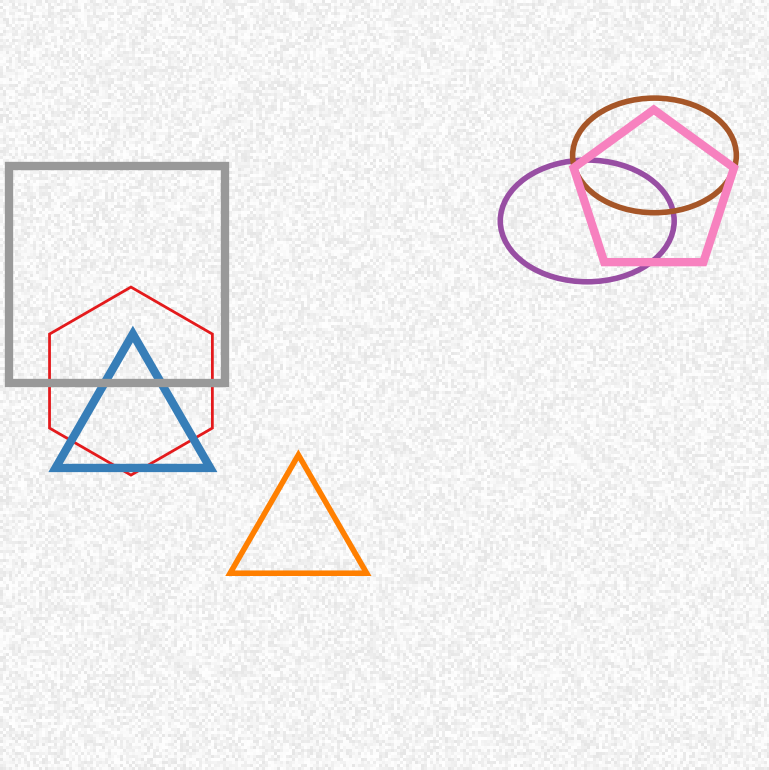[{"shape": "hexagon", "thickness": 1, "radius": 0.61, "center": [0.17, 0.505]}, {"shape": "triangle", "thickness": 3, "radius": 0.58, "center": [0.173, 0.45]}, {"shape": "oval", "thickness": 2, "radius": 0.56, "center": [0.763, 0.713]}, {"shape": "triangle", "thickness": 2, "radius": 0.51, "center": [0.388, 0.307]}, {"shape": "oval", "thickness": 2, "radius": 0.53, "center": [0.85, 0.798]}, {"shape": "pentagon", "thickness": 3, "radius": 0.55, "center": [0.849, 0.748]}, {"shape": "square", "thickness": 3, "radius": 0.7, "center": [0.152, 0.643]}]